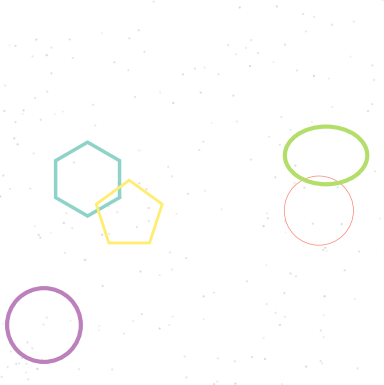[{"shape": "hexagon", "thickness": 2.5, "radius": 0.48, "center": [0.228, 0.535]}, {"shape": "circle", "thickness": 0.5, "radius": 0.45, "center": [0.828, 0.453]}, {"shape": "oval", "thickness": 3, "radius": 0.54, "center": [0.847, 0.596]}, {"shape": "circle", "thickness": 3, "radius": 0.48, "center": [0.114, 0.156]}, {"shape": "pentagon", "thickness": 2, "radius": 0.45, "center": [0.336, 0.442]}]